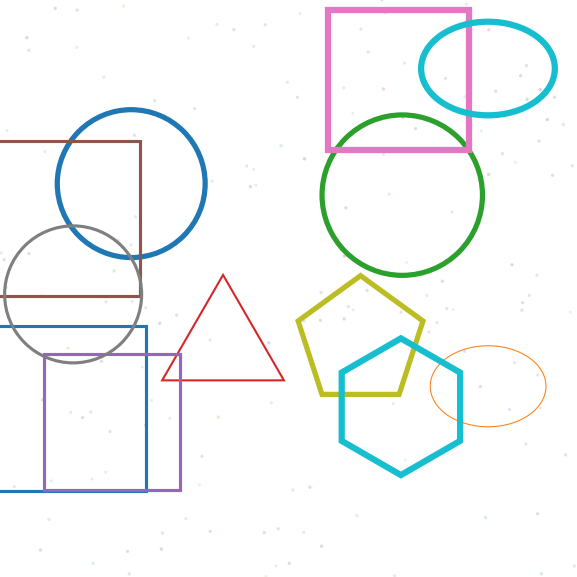[{"shape": "circle", "thickness": 2.5, "radius": 0.64, "center": [0.227, 0.681]}, {"shape": "square", "thickness": 1.5, "radius": 0.71, "center": [0.111, 0.292]}, {"shape": "oval", "thickness": 0.5, "radius": 0.5, "center": [0.845, 0.33]}, {"shape": "circle", "thickness": 2.5, "radius": 0.69, "center": [0.697, 0.661]}, {"shape": "triangle", "thickness": 1, "radius": 0.61, "center": [0.386, 0.401]}, {"shape": "square", "thickness": 1.5, "radius": 0.59, "center": [0.194, 0.269]}, {"shape": "square", "thickness": 1.5, "radius": 0.67, "center": [0.109, 0.621]}, {"shape": "square", "thickness": 3, "radius": 0.61, "center": [0.69, 0.861]}, {"shape": "circle", "thickness": 1.5, "radius": 0.59, "center": [0.127, 0.489]}, {"shape": "pentagon", "thickness": 2.5, "radius": 0.57, "center": [0.624, 0.408]}, {"shape": "oval", "thickness": 3, "radius": 0.58, "center": [0.845, 0.881]}, {"shape": "hexagon", "thickness": 3, "radius": 0.59, "center": [0.694, 0.295]}]